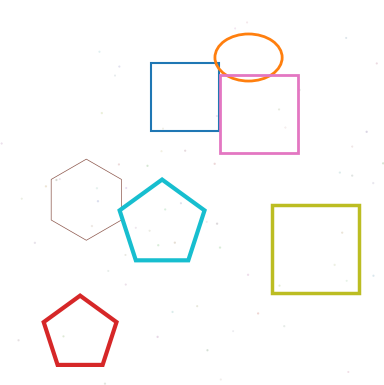[{"shape": "square", "thickness": 1.5, "radius": 0.44, "center": [0.48, 0.748]}, {"shape": "oval", "thickness": 2, "radius": 0.44, "center": [0.646, 0.851]}, {"shape": "pentagon", "thickness": 3, "radius": 0.5, "center": [0.208, 0.133]}, {"shape": "hexagon", "thickness": 0.5, "radius": 0.53, "center": [0.224, 0.481]}, {"shape": "square", "thickness": 2, "radius": 0.51, "center": [0.672, 0.704]}, {"shape": "square", "thickness": 2.5, "radius": 0.57, "center": [0.819, 0.353]}, {"shape": "pentagon", "thickness": 3, "radius": 0.58, "center": [0.421, 0.418]}]